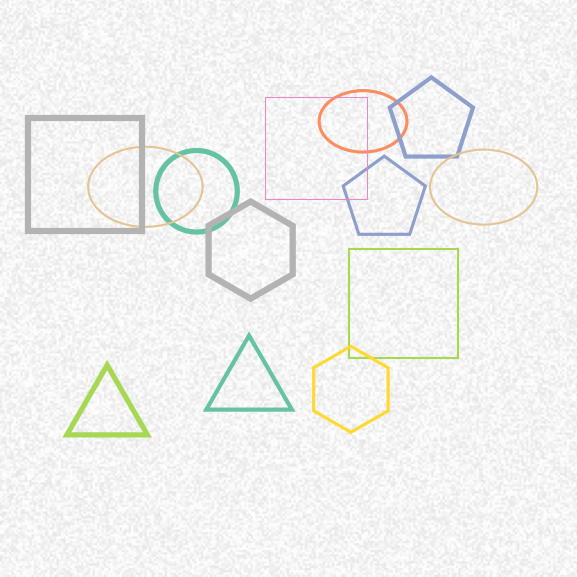[{"shape": "triangle", "thickness": 2, "radius": 0.43, "center": [0.431, 0.333]}, {"shape": "circle", "thickness": 2.5, "radius": 0.35, "center": [0.34, 0.668]}, {"shape": "oval", "thickness": 1.5, "radius": 0.38, "center": [0.629, 0.789]}, {"shape": "pentagon", "thickness": 1.5, "radius": 0.37, "center": [0.665, 0.654]}, {"shape": "pentagon", "thickness": 2, "radius": 0.38, "center": [0.747, 0.789]}, {"shape": "square", "thickness": 0.5, "radius": 0.44, "center": [0.547, 0.742]}, {"shape": "triangle", "thickness": 2.5, "radius": 0.4, "center": [0.186, 0.286]}, {"shape": "square", "thickness": 1, "radius": 0.47, "center": [0.698, 0.474]}, {"shape": "hexagon", "thickness": 1.5, "radius": 0.37, "center": [0.608, 0.325]}, {"shape": "oval", "thickness": 1, "radius": 0.5, "center": [0.252, 0.676]}, {"shape": "oval", "thickness": 1, "radius": 0.46, "center": [0.838, 0.675]}, {"shape": "hexagon", "thickness": 3, "radius": 0.42, "center": [0.434, 0.566]}, {"shape": "square", "thickness": 3, "radius": 0.49, "center": [0.147, 0.697]}]